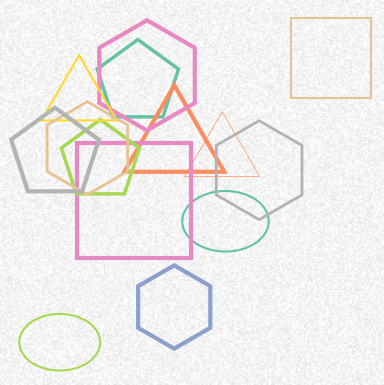[{"shape": "oval", "thickness": 1.5, "radius": 0.56, "center": [0.586, 0.425]}, {"shape": "pentagon", "thickness": 2.5, "radius": 0.55, "center": [0.358, 0.786]}, {"shape": "triangle", "thickness": 3, "radius": 0.75, "center": [0.453, 0.629]}, {"shape": "triangle", "thickness": 0.5, "radius": 0.56, "center": [0.577, 0.598]}, {"shape": "hexagon", "thickness": 3, "radius": 0.54, "center": [0.453, 0.203]}, {"shape": "square", "thickness": 3, "radius": 0.74, "center": [0.348, 0.479]}, {"shape": "hexagon", "thickness": 3, "radius": 0.72, "center": [0.382, 0.804]}, {"shape": "oval", "thickness": 1.5, "radius": 0.53, "center": [0.155, 0.111]}, {"shape": "pentagon", "thickness": 2.5, "radius": 0.53, "center": [0.261, 0.583]}, {"shape": "triangle", "thickness": 1.5, "radius": 0.56, "center": [0.206, 0.744]}, {"shape": "square", "thickness": 1.5, "radius": 0.52, "center": [0.86, 0.849]}, {"shape": "hexagon", "thickness": 2, "radius": 0.6, "center": [0.227, 0.615]}, {"shape": "pentagon", "thickness": 3, "radius": 0.6, "center": [0.143, 0.6]}, {"shape": "hexagon", "thickness": 2, "radius": 0.64, "center": [0.673, 0.558]}]